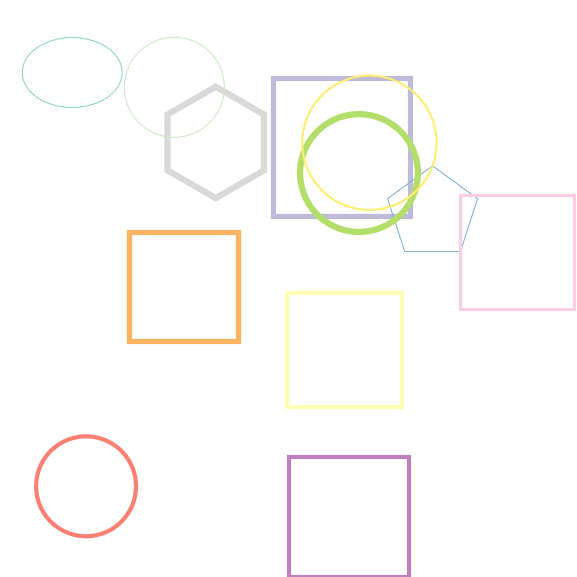[{"shape": "oval", "thickness": 0.5, "radius": 0.43, "center": [0.125, 0.874]}, {"shape": "square", "thickness": 2, "radius": 0.5, "center": [0.596, 0.393]}, {"shape": "square", "thickness": 2.5, "radius": 0.6, "center": [0.591, 0.745]}, {"shape": "circle", "thickness": 2, "radius": 0.43, "center": [0.149, 0.157]}, {"shape": "pentagon", "thickness": 0.5, "radius": 0.41, "center": [0.749, 0.63]}, {"shape": "square", "thickness": 2.5, "radius": 0.47, "center": [0.317, 0.503]}, {"shape": "circle", "thickness": 3, "radius": 0.51, "center": [0.622, 0.699]}, {"shape": "square", "thickness": 1.5, "radius": 0.49, "center": [0.895, 0.563]}, {"shape": "hexagon", "thickness": 3, "radius": 0.48, "center": [0.374, 0.753]}, {"shape": "square", "thickness": 2, "radius": 0.52, "center": [0.605, 0.104]}, {"shape": "circle", "thickness": 0.5, "radius": 0.43, "center": [0.302, 0.848]}, {"shape": "circle", "thickness": 1, "radius": 0.58, "center": [0.64, 0.752]}]